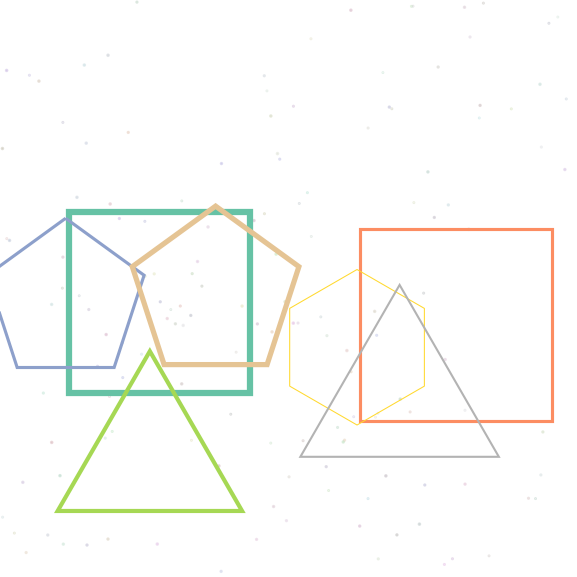[{"shape": "square", "thickness": 3, "radius": 0.78, "center": [0.276, 0.475]}, {"shape": "square", "thickness": 1.5, "radius": 0.83, "center": [0.79, 0.437]}, {"shape": "pentagon", "thickness": 1.5, "radius": 0.71, "center": [0.114, 0.478]}, {"shape": "triangle", "thickness": 2, "radius": 0.92, "center": [0.259, 0.207]}, {"shape": "hexagon", "thickness": 0.5, "radius": 0.67, "center": [0.618, 0.398]}, {"shape": "pentagon", "thickness": 2.5, "radius": 0.76, "center": [0.373, 0.491]}, {"shape": "triangle", "thickness": 1, "radius": 0.99, "center": [0.692, 0.307]}]